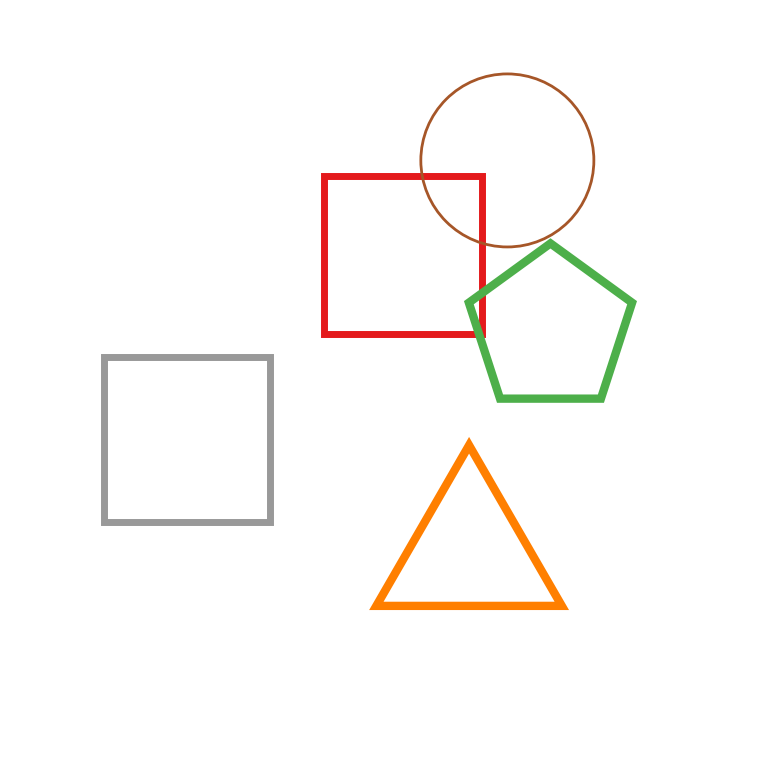[{"shape": "square", "thickness": 2.5, "radius": 0.51, "center": [0.524, 0.669]}, {"shape": "pentagon", "thickness": 3, "radius": 0.56, "center": [0.715, 0.572]}, {"shape": "triangle", "thickness": 3, "radius": 0.7, "center": [0.609, 0.283]}, {"shape": "circle", "thickness": 1, "radius": 0.56, "center": [0.659, 0.792]}, {"shape": "square", "thickness": 2.5, "radius": 0.54, "center": [0.243, 0.429]}]